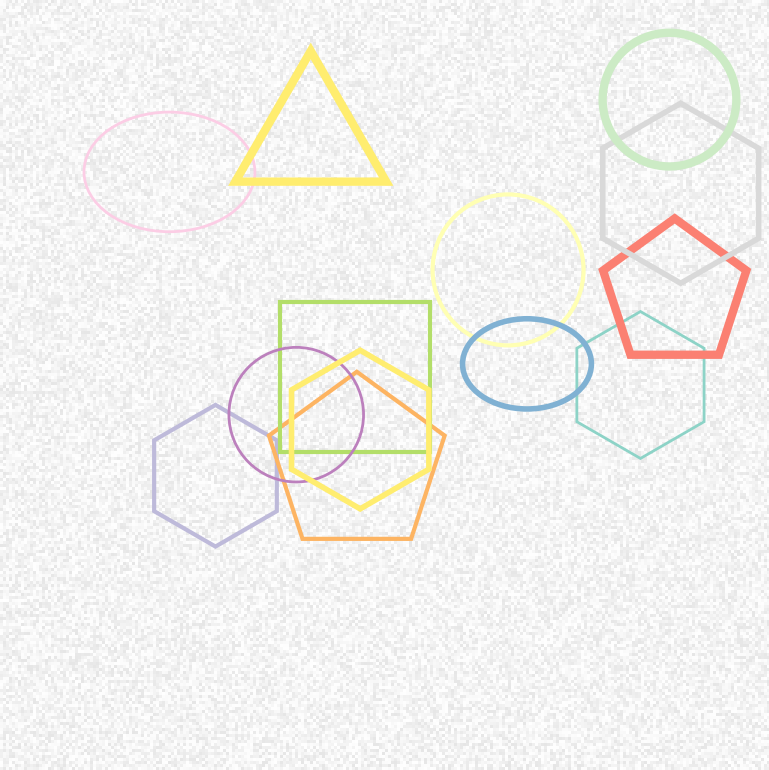[{"shape": "hexagon", "thickness": 1, "radius": 0.48, "center": [0.832, 0.5]}, {"shape": "circle", "thickness": 1.5, "radius": 0.49, "center": [0.66, 0.649]}, {"shape": "hexagon", "thickness": 1.5, "radius": 0.46, "center": [0.28, 0.382]}, {"shape": "pentagon", "thickness": 3, "radius": 0.49, "center": [0.876, 0.618]}, {"shape": "oval", "thickness": 2, "radius": 0.42, "center": [0.684, 0.527]}, {"shape": "pentagon", "thickness": 1.5, "radius": 0.6, "center": [0.463, 0.397]}, {"shape": "square", "thickness": 1.5, "radius": 0.49, "center": [0.461, 0.51]}, {"shape": "oval", "thickness": 1, "radius": 0.55, "center": [0.22, 0.777]}, {"shape": "hexagon", "thickness": 2, "radius": 0.58, "center": [0.884, 0.749]}, {"shape": "circle", "thickness": 1, "radius": 0.44, "center": [0.385, 0.461]}, {"shape": "circle", "thickness": 3, "radius": 0.43, "center": [0.869, 0.871]}, {"shape": "hexagon", "thickness": 2, "radius": 0.51, "center": [0.468, 0.442]}, {"shape": "triangle", "thickness": 3, "radius": 0.57, "center": [0.404, 0.821]}]